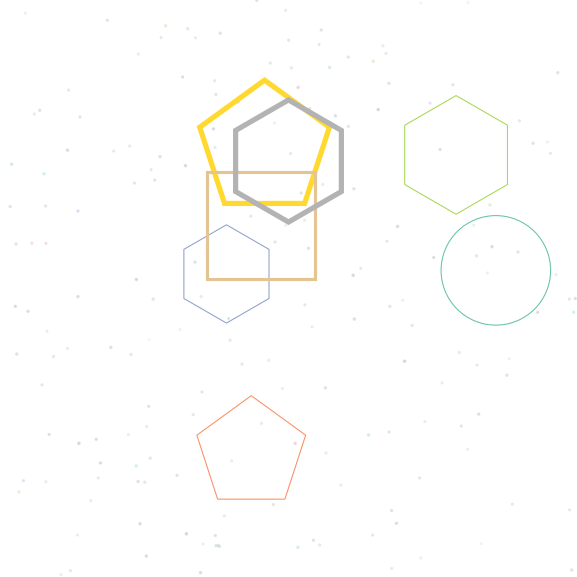[{"shape": "circle", "thickness": 0.5, "radius": 0.47, "center": [0.859, 0.531]}, {"shape": "pentagon", "thickness": 0.5, "radius": 0.5, "center": [0.435, 0.215]}, {"shape": "hexagon", "thickness": 0.5, "radius": 0.43, "center": [0.392, 0.525]}, {"shape": "hexagon", "thickness": 0.5, "radius": 0.51, "center": [0.79, 0.731]}, {"shape": "pentagon", "thickness": 2.5, "radius": 0.59, "center": [0.458, 0.742]}, {"shape": "square", "thickness": 1.5, "radius": 0.47, "center": [0.452, 0.608]}, {"shape": "hexagon", "thickness": 2.5, "radius": 0.53, "center": [0.5, 0.72]}]